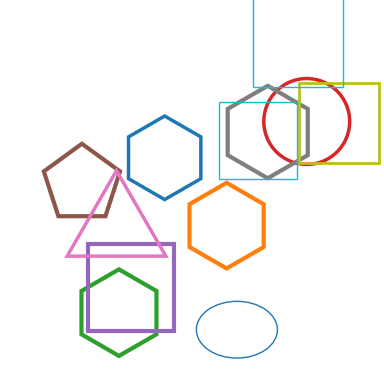[{"shape": "hexagon", "thickness": 2.5, "radius": 0.54, "center": [0.428, 0.59]}, {"shape": "oval", "thickness": 1, "radius": 0.53, "center": [0.615, 0.144]}, {"shape": "hexagon", "thickness": 3, "radius": 0.56, "center": [0.589, 0.414]}, {"shape": "hexagon", "thickness": 3, "radius": 0.56, "center": [0.309, 0.188]}, {"shape": "circle", "thickness": 2.5, "radius": 0.56, "center": [0.797, 0.684]}, {"shape": "square", "thickness": 3, "radius": 0.56, "center": [0.34, 0.253]}, {"shape": "pentagon", "thickness": 3, "radius": 0.52, "center": [0.213, 0.523]}, {"shape": "triangle", "thickness": 2.5, "radius": 0.74, "center": [0.303, 0.409]}, {"shape": "hexagon", "thickness": 3, "radius": 0.6, "center": [0.695, 0.657]}, {"shape": "square", "thickness": 2, "radius": 0.52, "center": [0.88, 0.681]}, {"shape": "square", "thickness": 1, "radius": 0.5, "center": [0.67, 0.635]}, {"shape": "square", "thickness": 1, "radius": 0.58, "center": [0.774, 0.89]}]